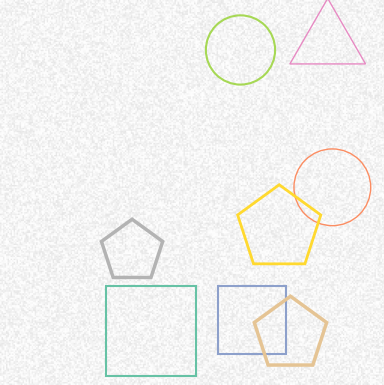[{"shape": "square", "thickness": 1.5, "radius": 0.59, "center": [0.392, 0.141]}, {"shape": "circle", "thickness": 1, "radius": 0.5, "center": [0.863, 0.514]}, {"shape": "square", "thickness": 1.5, "radius": 0.44, "center": [0.656, 0.168]}, {"shape": "triangle", "thickness": 1, "radius": 0.57, "center": [0.851, 0.891]}, {"shape": "circle", "thickness": 1.5, "radius": 0.45, "center": [0.625, 0.87]}, {"shape": "pentagon", "thickness": 2, "radius": 0.57, "center": [0.725, 0.407]}, {"shape": "pentagon", "thickness": 2.5, "radius": 0.49, "center": [0.754, 0.132]}, {"shape": "pentagon", "thickness": 2.5, "radius": 0.42, "center": [0.343, 0.347]}]